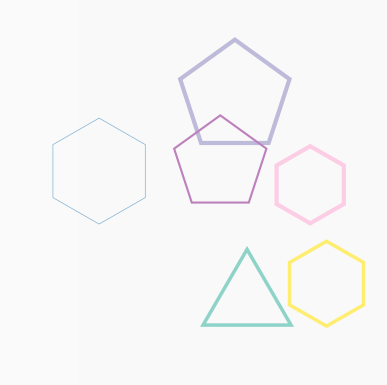[{"shape": "triangle", "thickness": 2.5, "radius": 0.66, "center": [0.638, 0.221]}, {"shape": "pentagon", "thickness": 3, "radius": 0.74, "center": [0.606, 0.749]}, {"shape": "hexagon", "thickness": 0.5, "radius": 0.69, "center": [0.256, 0.556]}, {"shape": "hexagon", "thickness": 3, "radius": 0.5, "center": [0.801, 0.52]}, {"shape": "pentagon", "thickness": 1.5, "radius": 0.63, "center": [0.568, 0.575]}, {"shape": "hexagon", "thickness": 2.5, "radius": 0.55, "center": [0.843, 0.263]}]